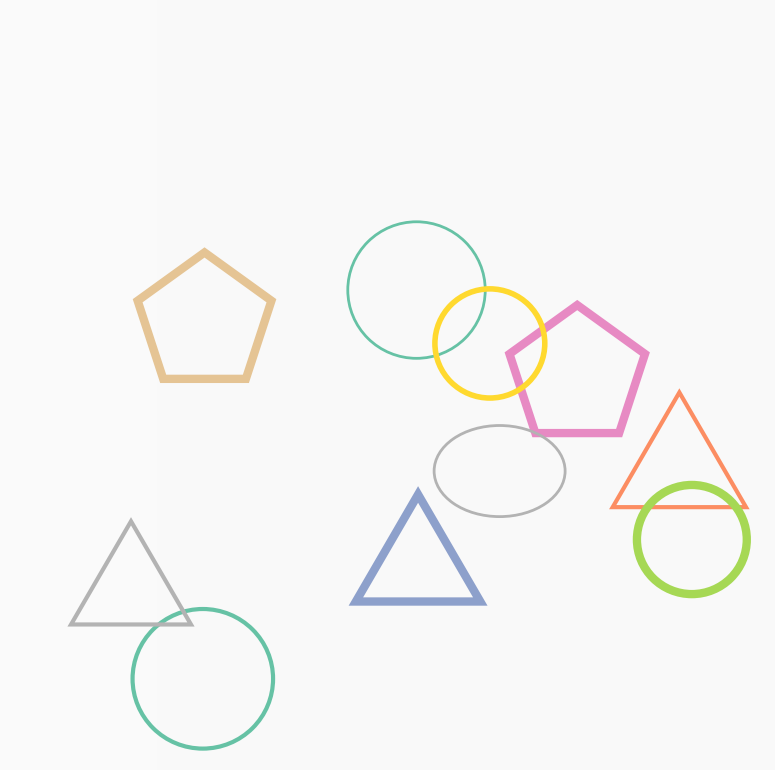[{"shape": "circle", "thickness": 1, "radius": 0.44, "center": [0.537, 0.623]}, {"shape": "circle", "thickness": 1.5, "radius": 0.45, "center": [0.262, 0.118]}, {"shape": "triangle", "thickness": 1.5, "radius": 0.5, "center": [0.877, 0.391]}, {"shape": "triangle", "thickness": 3, "radius": 0.46, "center": [0.539, 0.265]}, {"shape": "pentagon", "thickness": 3, "radius": 0.46, "center": [0.745, 0.512]}, {"shape": "circle", "thickness": 3, "radius": 0.35, "center": [0.893, 0.299]}, {"shape": "circle", "thickness": 2, "radius": 0.35, "center": [0.632, 0.554]}, {"shape": "pentagon", "thickness": 3, "radius": 0.45, "center": [0.264, 0.581]}, {"shape": "triangle", "thickness": 1.5, "radius": 0.45, "center": [0.169, 0.234]}, {"shape": "oval", "thickness": 1, "radius": 0.42, "center": [0.645, 0.388]}]